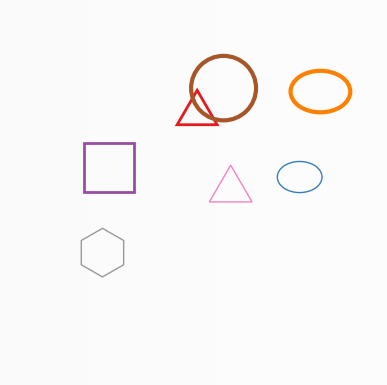[{"shape": "triangle", "thickness": 2, "radius": 0.3, "center": [0.509, 0.706]}, {"shape": "oval", "thickness": 1, "radius": 0.29, "center": [0.773, 0.54]}, {"shape": "square", "thickness": 2, "radius": 0.32, "center": [0.281, 0.564]}, {"shape": "oval", "thickness": 3, "radius": 0.39, "center": [0.827, 0.762]}, {"shape": "circle", "thickness": 3, "radius": 0.42, "center": [0.577, 0.771]}, {"shape": "triangle", "thickness": 1, "radius": 0.32, "center": [0.595, 0.507]}, {"shape": "hexagon", "thickness": 1, "radius": 0.32, "center": [0.264, 0.344]}]